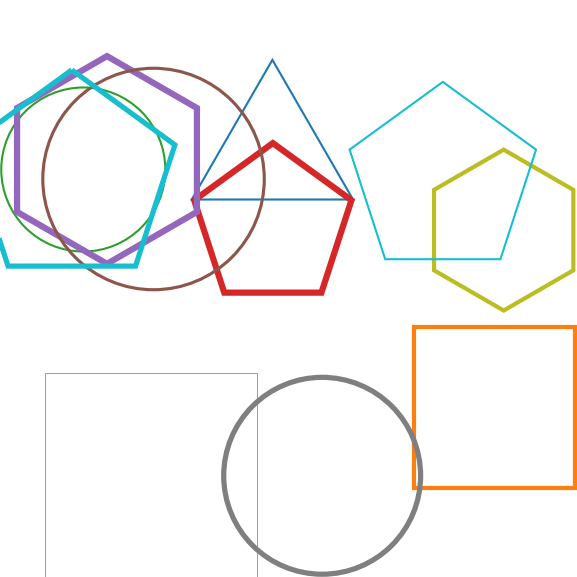[{"shape": "triangle", "thickness": 1, "radius": 0.81, "center": [0.472, 0.734]}, {"shape": "square", "thickness": 2, "radius": 0.7, "center": [0.856, 0.294]}, {"shape": "circle", "thickness": 1, "radius": 0.71, "center": [0.144, 0.706]}, {"shape": "pentagon", "thickness": 3, "radius": 0.72, "center": [0.472, 0.608]}, {"shape": "hexagon", "thickness": 3, "radius": 0.9, "center": [0.185, 0.722]}, {"shape": "circle", "thickness": 1.5, "radius": 0.96, "center": [0.266, 0.689]}, {"shape": "square", "thickness": 0.5, "radius": 0.92, "center": [0.261, 0.17]}, {"shape": "circle", "thickness": 2.5, "radius": 0.85, "center": [0.558, 0.175]}, {"shape": "hexagon", "thickness": 2, "radius": 0.7, "center": [0.872, 0.601]}, {"shape": "pentagon", "thickness": 1, "radius": 0.85, "center": [0.767, 0.688]}, {"shape": "pentagon", "thickness": 2.5, "radius": 0.94, "center": [0.124, 0.69]}]